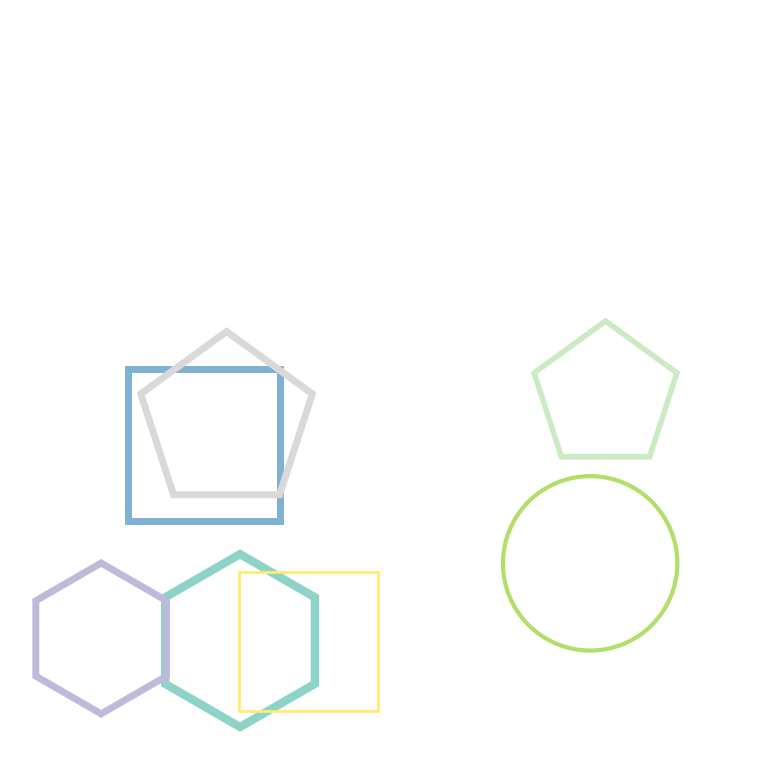[{"shape": "hexagon", "thickness": 3, "radius": 0.56, "center": [0.312, 0.168]}, {"shape": "hexagon", "thickness": 2.5, "radius": 0.49, "center": [0.131, 0.171]}, {"shape": "square", "thickness": 2.5, "radius": 0.49, "center": [0.265, 0.422]}, {"shape": "circle", "thickness": 1.5, "radius": 0.57, "center": [0.766, 0.268]}, {"shape": "pentagon", "thickness": 2.5, "radius": 0.59, "center": [0.294, 0.452]}, {"shape": "pentagon", "thickness": 2, "radius": 0.49, "center": [0.786, 0.486]}, {"shape": "square", "thickness": 1, "radius": 0.45, "center": [0.401, 0.167]}]